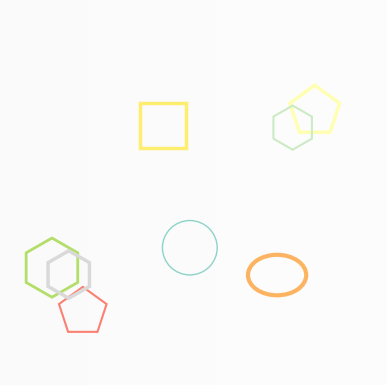[{"shape": "circle", "thickness": 1, "radius": 0.35, "center": [0.49, 0.357]}, {"shape": "pentagon", "thickness": 2.5, "radius": 0.34, "center": [0.812, 0.711]}, {"shape": "pentagon", "thickness": 1.5, "radius": 0.32, "center": [0.214, 0.19]}, {"shape": "oval", "thickness": 3, "radius": 0.38, "center": [0.715, 0.286]}, {"shape": "hexagon", "thickness": 2, "radius": 0.38, "center": [0.134, 0.305]}, {"shape": "hexagon", "thickness": 2.5, "radius": 0.31, "center": [0.177, 0.287]}, {"shape": "hexagon", "thickness": 1.5, "radius": 0.29, "center": [0.755, 0.668]}, {"shape": "square", "thickness": 2.5, "radius": 0.29, "center": [0.42, 0.675]}]